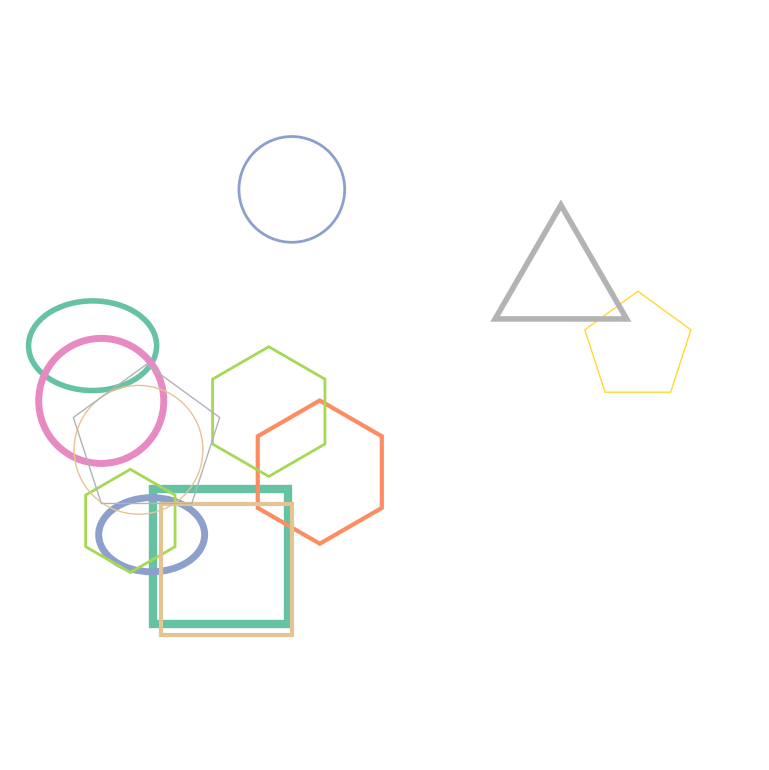[{"shape": "square", "thickness": 3, "radius": 0.44, "center": [0.286, 0.277]}, {"shape": "oval", "thickness": 2, "radius": 0.42, "center": [0.12, 0.551]}, {"shape": "hexagon", "thickness": 1.5, "radius": 0.47, "center": [0.415, 0.387]}, {"shape": "oval", "thickness": 2.5, "radius": 0.34, "center": [0.197, 0.306]}, {"shape": "circle", "thickness": 1, "radius": 0.34, "center": [0.379, 0.754]}, {"shape": "circle", "thickness": 2.5, "radius": 0.41, "center": [0.131, 0.479]}, {"shape": "hexagon", "thickness": 1, "radius": 0.42, "center": [0.349, 0.465]}, {"shape": "hexagon", "thickness": 1, "radius": 0.34, "center": [0.169, 0.324]}, {"shape": "pentagon", "thickness": 0.5, "radius": 0.36, "center": [0.828, 0.549]}, {"shape": "circle", "thickness": 0.5, "radius": 0.42, "center": [0.18, 0.416]}, {"shape": "square", "thickness": 1.5, "radius": 0.43, "center": [0.295, 0.26]}, {"shape": "triangle", "thickness": 2, "radius": 0.49, "center": [0.728, 0.635]}, {"shape": "pentagon", "thickness": 0.5, "radius": 0.5, "center": [0.19, 0.427]}]